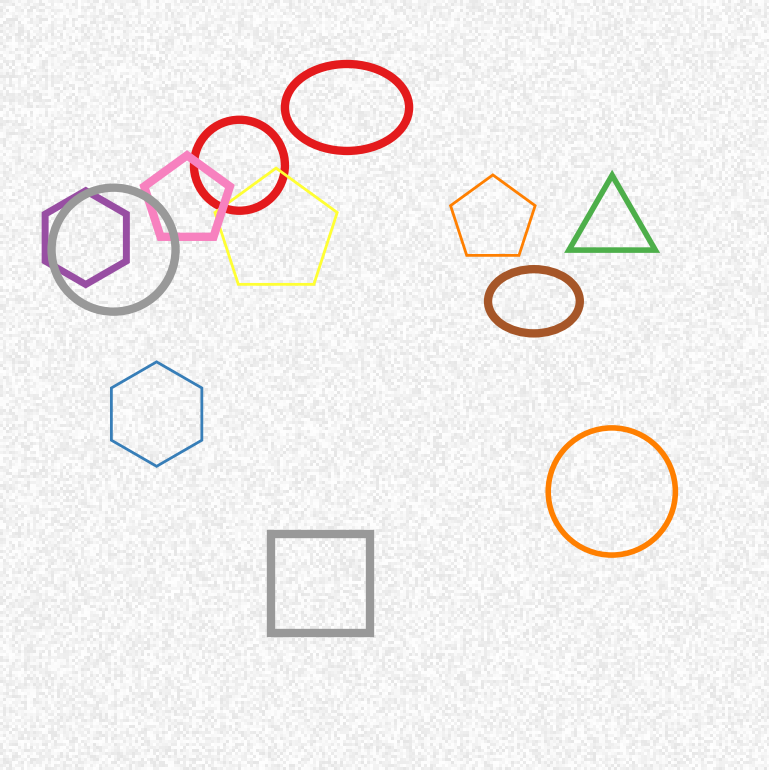[{"shape": "circle", "thickness": 3, "radius": 0.3, "center": [0.311, 0.785]}, {"shape": "oval", "thickness": 3, "radius": 0.4, "center": [0.451, 0.86]}, {"shape": "hexagon", "thickness": 1, "radius": 0.34, "center": [0.203, 0.462]}, {"shape": "triangle", "thickness": 2, "radius": 0.32, "center": [0.795, 0.708]}, {"shape": "hexagon", "thickness": 2.5, "radius": 0.3, "center": [0.111, 0.691]}, {"shape": "circle", "thickness": 2, "radius": 0.41, "center": [0.795, 0.362]}, {"shape": "pentagon", "thickness": 1, "radius": 0.29, "center": [0.64, 0.715]}, {"shape": "pentagon", "thickness": 1, "radius": 0.42, "center": [0.359, 0.698]}, {"shape": "oval", "thickness": 3, "radius": 0.3, "center": [0.693, 0.609]}, {"shape": "pentagon", "thickness": 3, "radius": 0.29, "center": [0.243, 0.74]}, {"shape": "circle", "thickness": 3, "radius": 0.4, "center": [0.147, 0.676]}, {"shape": "square", "thickness": 3, "radius": 0.32, "center": [0.416, 0.243]}]